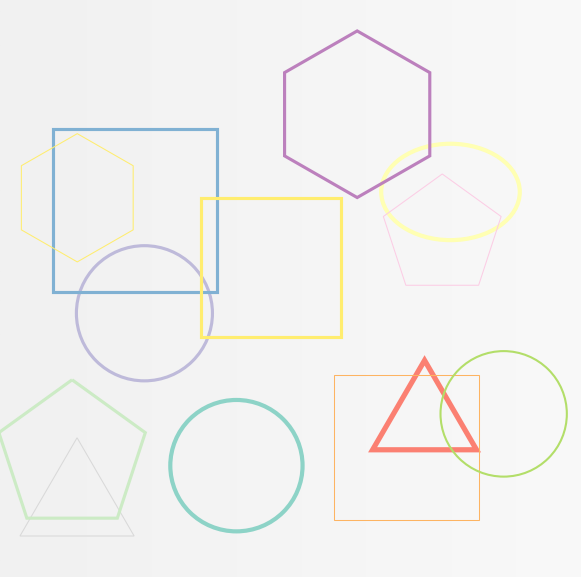[{"shape": "circle", "thickness": 2, "radius": 0.57, "center": [0.407, 0.193]}, {"shape": "oval", "thickness": 2, "radius": 0.6, "center": [0.775, 0.667]}, {"shape": "circle", "thickness": 1.5, "radius": 0.59, "center": [0.248, 0.457]}, {"shape": "triangle", "thickness": 2.5, "radius": 0.52, "center": [0.73, 0.272]}, {"shape": "square", "thickness": 1.5, "radius": 0.7, "center": [0.232, 0.635]}, {"shape": "square", "thickness": 0.5, "radius": 0.63, "center": [0.699, 0.224]}, {"shape": "circle", "thickness": 1, "radius": 0.54, "center": [0.867, 0.282]}, {"shape": "pentagon", "thickness": 0.5, "radius": 0.53, "center": [0.761, 0.591]}, {"shape": "triangle", "thickness": 0.5, "radius": 0.57, "center": [0.133, 0.128]}, {"shape": "hexagon", "thickness": 1.5, "radius": 0.72, "center": [0.615, 0.801]}, {"shape": "pentagon", "thickness": 1.5, "radius": 0.66, "center": [0.124, 0.209]}, {"shape": "square", "thickness": 1.5, "radius": 0.6, "center": [0.467, 0.536]}, {"shape": "hexagon", "thickness": 0.5, "radius": 0.56, "center": [0.133, 0.657]}]